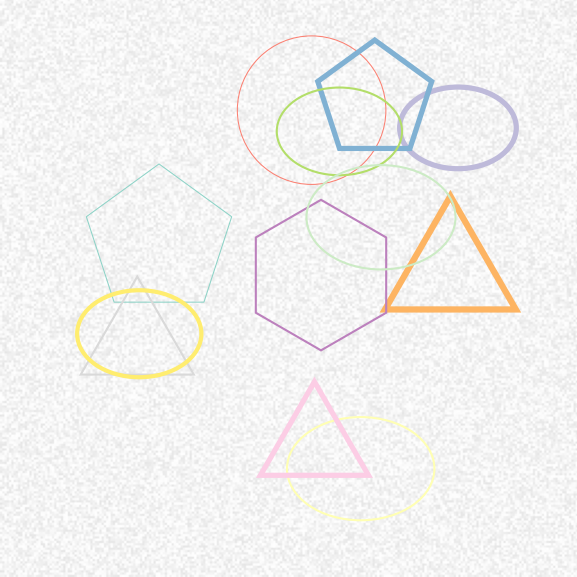[{"shape": "pentagon", "thickness": 0.5, "radius": 0.66, "center": [0.275, 0.583]}, {"shape": "oval", "thickness": 1, "radius": 0.64, "center": [0.625, 0.188]}, {"shape": "oval", "thickness": 2.5, "radius": 0.5, "center": [0.793, 0.778]}, {"shape": "circle", "thickness": 0.5, "radius": 0.64, "center": [0.54, 0.808]}, {"shape": "pentagon", "thickness": 2.5, "radius": 0.52, "center": [0.649, 0.826]}, {"shape": "triangle", "thickness": 3, "radius": 0.65, "center": [0.78, 0.529]}, {"shape": "oval", "thickness": 1, "radius": 0.54, "center": [0.588, 0.772]}, {"shape": "triangle", "thickness": 2.5, "radius": 0.54, "center": [0.544, 0.23]}, {"shape": "triangle", "thickness": 1, "radius": 0.57, "center": [0.238, 0.407]}, {"shape": "hexagon", "thickness": 1, "radius": 0.65, "center": [0.556, 0.523]}, {"shape": "oval", "thickness": 1, "radius": 0.65, "center": [0.66, 0.623]}, {"shape": "oval", "thickness": 2, "radius": 0.54, "center": [0.241, 0.421]}]